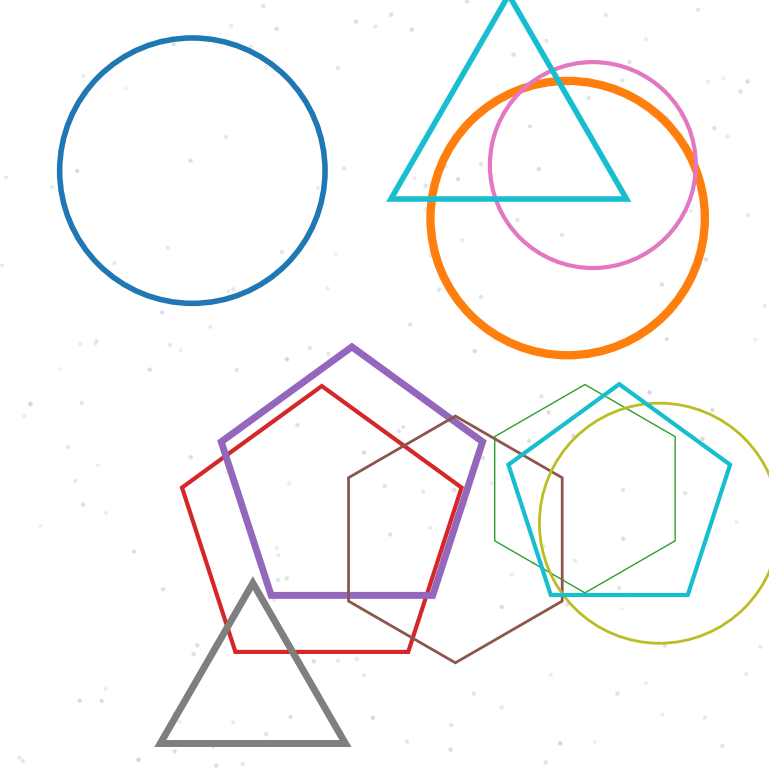[{"shape": "circle", "thickness": 2, "radius": 0.86, "center": [0.25, 0.778]}, {"shape": "circle", "thickness": 3, "radius": 0.89, "center": [0.737, 0.717]}, {"shape": "hexagon", "thickness": 0.5, "radius": 0.68, "center": [0.76, 0.365]}, {"shape": "pentagon", "thickness": 1.5, "radius": 0.95, "center": [0.418, 0.308]}, {"shape": "pentagon", "thickness": 2.5, "radius": 0.89, "center": [0.457, 0.371]}, {"shape": "hexagon", "thickness": 1, "radius": 0.8, "center": [0.591, 0.299]}, {"shape": "circle", "thickness": 1.5, "radius": 0.67, "center": [0.77, 0.786]}, {"shape": "triangle", "thickness": 2.5, "radius": 0.69, "center": [0.328, 0.104]}, {"shape": "circle", "thickness": 1, "radius": 0.78, "center": [0.856, 0.321]}, {"shape": "pentagon", "thickness": 1.5, "radius": 0.76, "center": [0.804, 0.35]}, {"shape": "triangle", "thickness": 2, "radius": 0.88, "center": [0.661, 0.83]}]